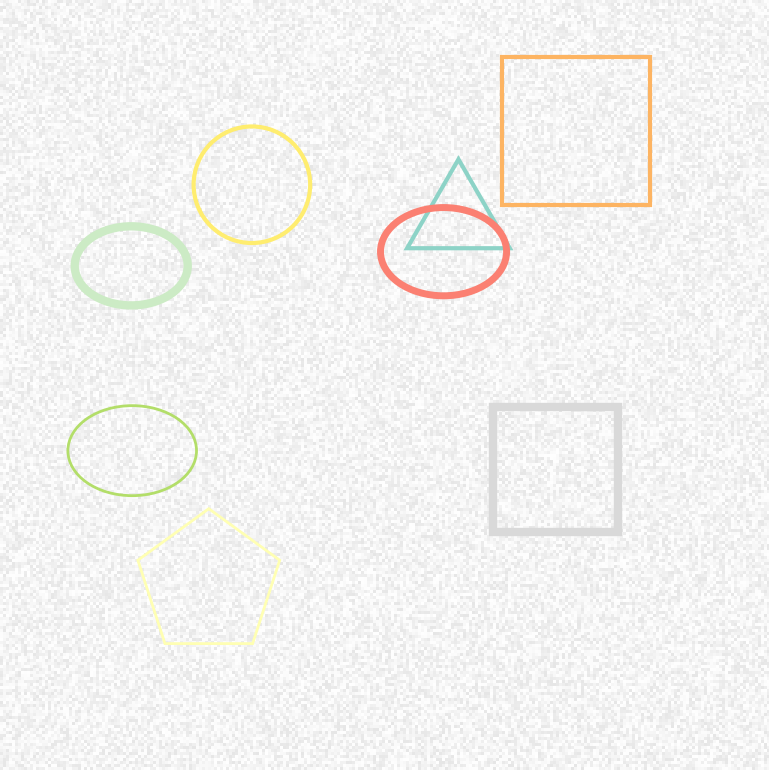[{"shape": "triangle", "thickness": 1.5, "radius": 0.39, "center": [0.595, 0.716]}, {"shape": "pentagon", "thickness": 1, "radius": 0.48, "center": [0.271, 0.243]}, {"shape": "oval", "thickness": 2.5, "radius": 0.41, "center": [0.576, 0.673]}, {"shape": "square", "thickness": 1.5, "radius": 0.48, "center": [0.748, 0.83]}, {"shape": "oval", "thickness": 1, "radius": 0.42, "center": [0.172, 0.415]}, {"shape": "square", "thickness": 3, "radius": 0.41, "center": [0.721, 0.391]}, {"shape": "oval", "thickness": 3, "radius": 0.37, "center": [0.17, 0.655]}, {"shape": "circle", "thickness": 1.5, "radius": 0.38, "center": [0.327, 0.76]}]